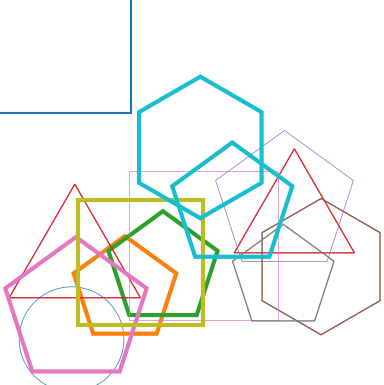[{"shape": "circle", "thickness": 0.5, "radius": 0.68, "center": [0.186, 0.119]}, {"shape": "square", "thickness": 1.5, "radius": 0.89, "center": [0.161, 0.885]}, {"shape": "pentagon", "thickness": 3, "radius": 0.7, "center": [0.324, 0.247]}, {"shape": "pentagon", "thickness": 3, "radius": 0.75, "center": [0.423, 0.302]}, {"shape": "triangle", "thickness": 1, "radius": 0.98, "center": [0.194, 0.325]}, {"shape": "triangle", "thickness": 1, "radius": 0.9, "center": [0.765, 0.433]}, {"shape": "pentagon", "thickness": 0.5, "radius": 0.94, "center": [0.739, 0.473]}, {"shape": "hexagon", "thickness": 1, "radius": 0.88, "center": [0.834, 0.307]}, {"shape": "pentagon", "thickness": 3, "radius": 0.97, "center": [0.197, 0.191]}, {"shape": "square", "thickness": 0.5, "radius": 0.97, "center": [0.529, 0.362]}, {"shape": "pentagon", "thickness": 1, "radius": 0.69, "center": [0.736, 0.279]}, {"shape": "square", "thickness": 3, "radius": 0.81, "center": [0.364, 0.317]}, {"shape": "hexagon", "thickness": 3, "radius": 0.92, "center": [0.52, 0.617]}, {"shape": "pentagon", "thickness": 3, "radius": 0.82, "center": [0.603, 0.466]}]